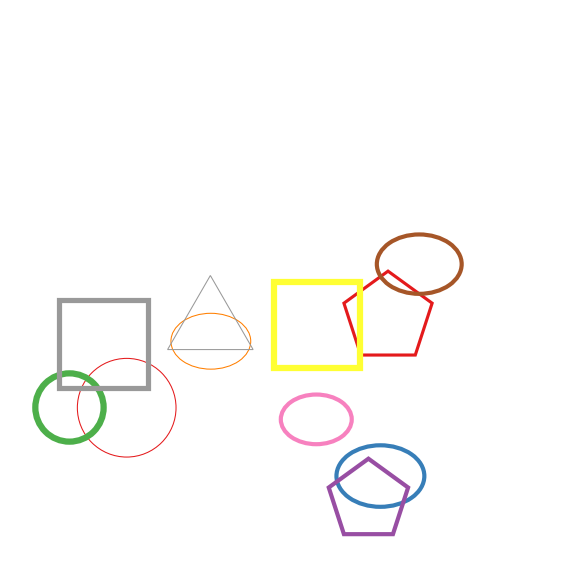[{"shape": "pentagon", "thickness": 1.5, "radius": 0.4, "center": [0.672, 0.449]}, {"shape": "circle", "thickness": 0.5, "radius": 0.43, "center": [0.219, 0.293]}, {"shape": "oval", "thickness": 2, "radius": 0.38, "center": [0.659, 0.175]}, {"shape": "circle", "thickness": 3, "radius": 0.3, "center": [0.12, 0.294]}, {"shape": "pentagon", "thickness": 2, "radius": 0.36, "center": [0.638, 0.133]}, {"shape": "oval", "thickness": 0.5, "radius": 0.35, "center": [0.365, 0.408]}, {"shape": "square", "thickness": 3, "radius": 0.37, "center": [0.548, 0.436]}, {"shape": "oval", "thickness": 2, "radius": 0.37, "center": [0.726, 0.542]}, {"shape": "oval", "thickness": 2, "radius": 0.31, "center": [0.548, 0.273]}, {"shape": "square", "thickness": 2.5, "radius": 0.38, "center": [0.179, 0.404]}, {"shape": "triangle", "thickness": 0.5, "radius": 0.43, "center": [0.364, 0.437]}]